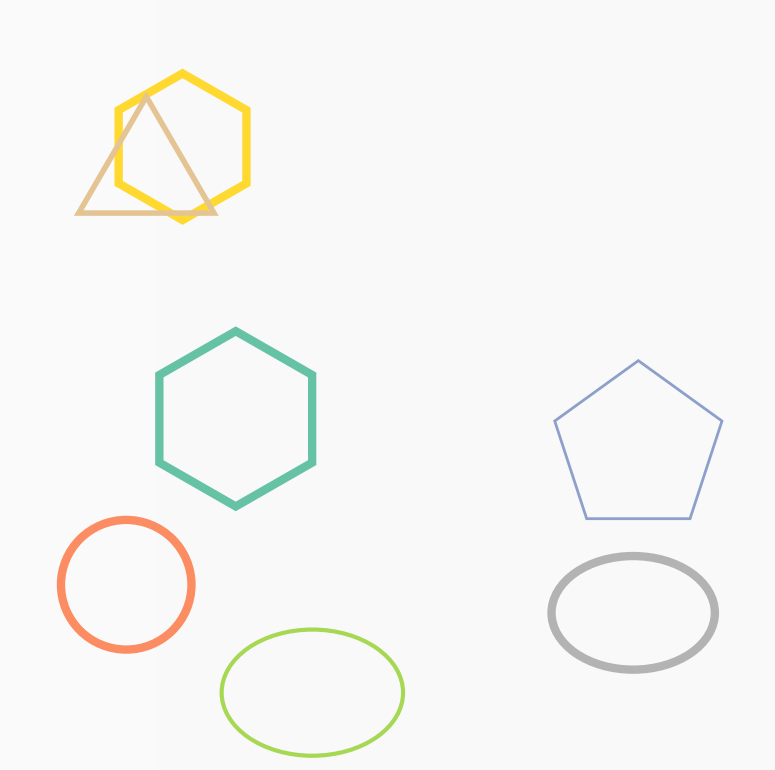[{"shape": "hexagon", "thickness": 3, "radius": 0.57, "center": [0.304, 0.456]}, {"shape": "circle", "thickness": 3, "radius": 0.42, "center": [0.163, 0.241]}, {"shape": "pentagon", "thickness": 1, "radius": 0.57, "center": [0.824, 0.418]}, {"shape": "oval", "thickness": 1.5, "radius": 0.59, "center": [0.403, 0.1]}, {"shape": "hexagon", "thickness": 3, "radius": 0.48, "center": [0.236, 0.809]}, {"shape": "triangle", "thickness": 2, "radius": 0.5, "center": [0.189, 0.774]}, {"shape": "oval", "thickness": 3, "radius": 0.53, "center": [0.817, 0.204]}]